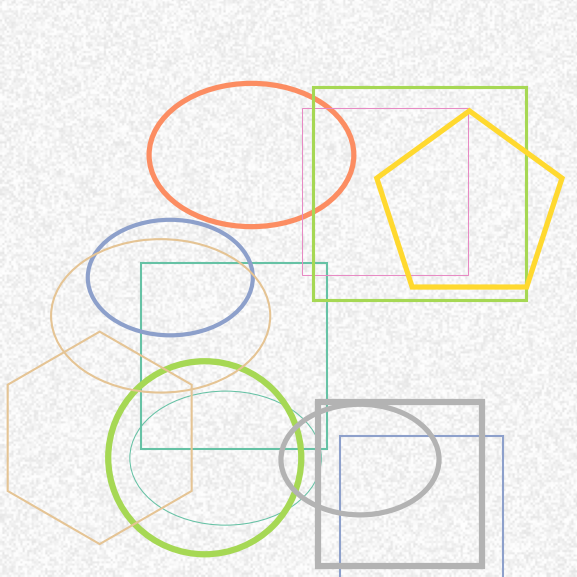[{"shape": "square", "thickness": 1, "radius": 0.81, "center": [0.406, 0.382]}, {"shape": "oval", "thickness": 0.5, "radius": 0.83, "center": [0.391, 0.206]}, {"shape": "oval", "thickness": 2.5, "radius": 0.89, "center": [0.435, 0.731]}, {"shape": "oval", "thickness": 2, "radius": 0.71, "center": [0.295, 0.519]}, {"shape": "square", "thickness": 1, "radius": 0.71, "center": [0.73, 0.102]}, {"shape": "square", "thickness": 0.5, "radius": 0.72, "center": [0.667, 0.667]}, {"shape": "circle", "thickness": 3, "radius": 0.84, "center": [0.355, 0.206]}, {"shape": "square", "thickness": 1.5, "radius": 0.92, "center": [0.727, 0.664]}, {"shape": "pentagon", "thickness": 2.5, "radius": 0.84, "center": [0.813, 0.639]}, {"shape": "oval", "thickness": 1, "radius": 0.95, "center": [0.278, 0.452]}, {"shape": "hexagon", "thickness": 1, "radius": 0.92, "center": [0.173, 0.241]}, {"shape": "oval", "thickness": 2.5, "radius": 0.68, "center": [0.623, 0.203]}, {"shape": "square", "thickness": 3, "radius": 0.71, "center": [0.693, 0.161]}]